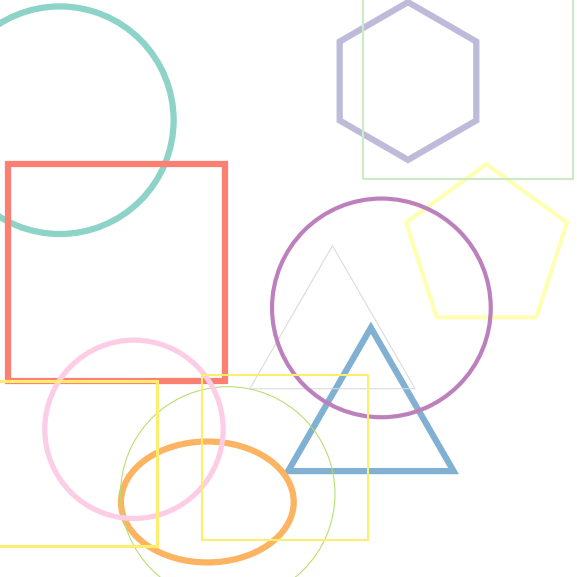[{"shape": "circle", "thickness": 3, "radius": 0.99, "center": [0.104, 0.791]}, {"shape": "pentagon", "thickness": 2, "radius": 0.73, "center": [0.842, 0.568]}, {"shape": "hexagon", "thickness": 3, "radius": 0.68, "center": [0.706, 0.859]}, {"shape": "square", "thickness": 3, "radius": 0.94, "center": [0.202, 0.527]}, {"shape": "triangle", "thickness": 3, "radius": 0.83, "center": [0.642, 0.266]}, {"shape": "oval", "thickness": 3, "radius": 0.75, "center": [0.359, 0.13]}, {"shape": "circle", "thickness": 0.5, "radius": 0.93, "center": [0.394, 0.144]}, {"shape": "circle", "thickness": 2.5, "radius": 0.77, "center": [0.232, 0.256]}, {"shape": "triangle", "thickness": 0.5, "radius": 0.83, "center": [0.576, 0.409]}, {"shape": "circle", "thickness": 2, "radius": 0.95, "center": [0.66, 0.466]}, {"shape": "square", "thickness": 1, "radius": 0.91, "center": [0.81, 0.87]}, {"shape": "square", "thickness": 1.5, "radius": 0.72, "center": [0.129, 0.197]}, {"shape": "square", "thickness": 1, "radius": 0.72, "center": [0.494, 0.207]}]